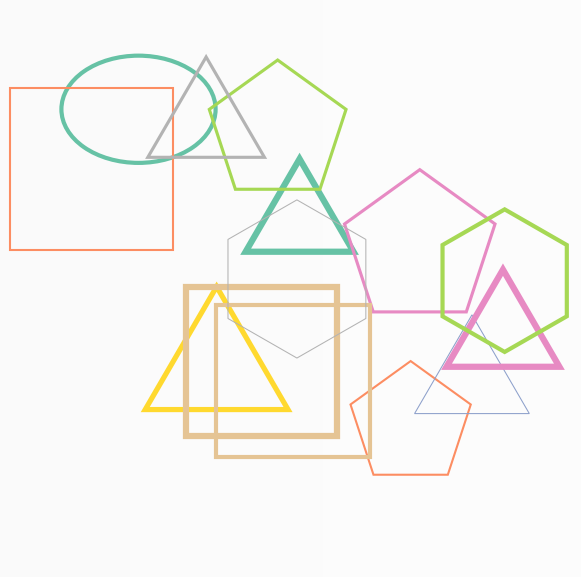[{"shape": "oval", "thickness": 2, "radius": 0.66, "center": [0.238, 0.81]}, {"shape": "triangle", "thickness": 3, "radius": 0.54, "center": [0.515, 0.617]}, {"shape": "square", "thickness": 1, "radius": 0.7, "center": [0.157, 0.707]}, {"shape": "pentagon", "thickness": 1, "radius": 0.54, "center": [0.706, 0.265]}, {"shape": "triangle", "thickness": 0.5, "radius": 0.57, "center": [0.812, 0.34]}, {"shape": "triangle", "thickness": 3, "radius": 0.56, "center": [0.865, 0.42]}, {"shape": "pentagon", "thickness": 1.5, "radius": 0.68, "center": [0.722, 0.569]}, {"shape": "hexagon", "thickness": 2, "radius": 0.62, "center": [0.868, 0.513]}, {"shape": "pentagon", "thickness": 1.5, "radius": 0.62, "center": [0.478, 0.771]}, {"shape": "triangle", "thickness": 2.5, "radius": 0.71, "center": [0.373, 0.361]}, {"shape": "square", "thickness": 3, "radius": 0.65, "center": [0.45, 0.373]}, {"shape": "square", "thickness": 2, "radius": 0.66, "center": [0.503, 0.339]}, {"shape": "triangle", "thickness": 1.5, "radius": 0.58, "center": [0.355, 0.785]}, {"shape": "hexagon", "thickness": 0.5, "radius": 0.68, "center": [0.511, 0.516]}]